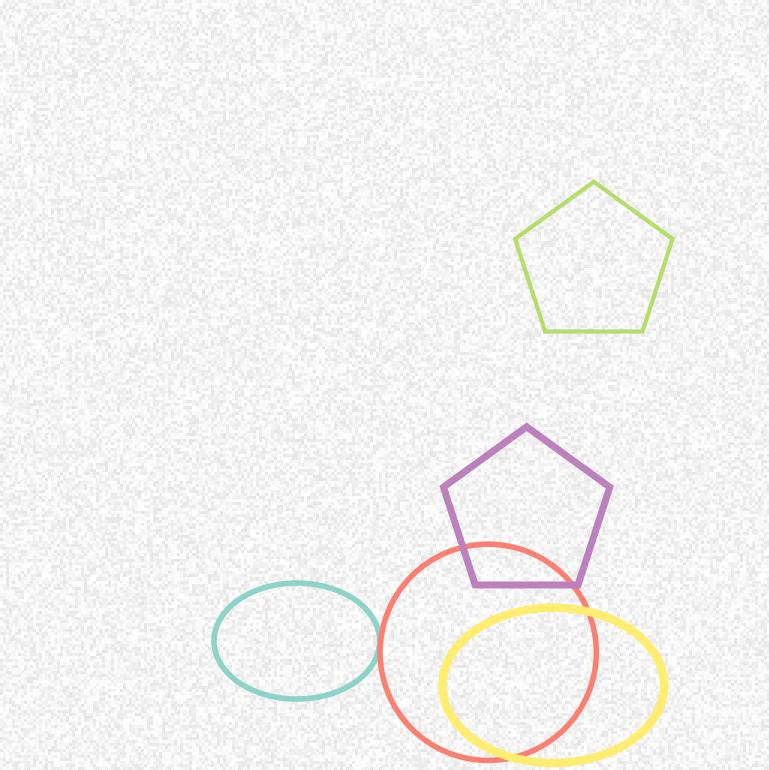[{"shape": "oval", "thickness": 2, "radius": 0.54, "center": [0.385, 0.167]}, {"shape": "circle", "thickness": 2, "radius": 0.7, "center": [0.634, 0.153]}, {"shape": "pentagon", "thickness": 1.5, "radius": 0.54, "center": [0.771, 0.656]}, {"shape": "pentagon", "thickness": 2.5, "radius": 0.57, "center": [0.684, 0.332]}, {"shape": "oval", "thickness": 3, "radius": 0.72, "center": [0.719, 0.11]}]